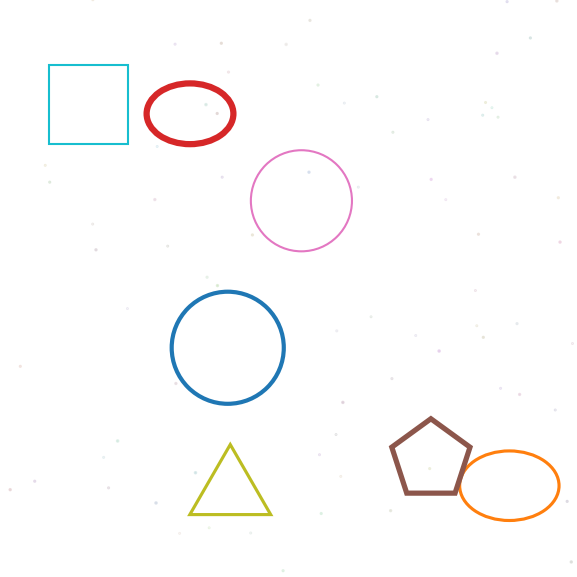[{"shape": "circle", "thickness": 2, "radius": 0.49, "center": [0.394, 0.397]}, {"shape": "oval", "thickness": 1.5, "radius": 0.43, "center": [0.882, 0.158]}, {"shape": "oval", "thickness": 3, "radius": 0.38, "center": [0.329, 0.802]}, {"shape": "pentagon", "thickness": 2.5, "radius": 0.36, "center": [0.746, 0.203]}, {"shape": "circle", "thickness": 1, "radius": 0.44, "center": [0.522, 0.651]}, {"shape": "triangle", "thickness": 1.5, "radius": 0.4, "center": [0.399, 0.148]}, {"shape": "square", "thickness": 1, "radius": 0.34, "center": [0.154, 0.818]}]